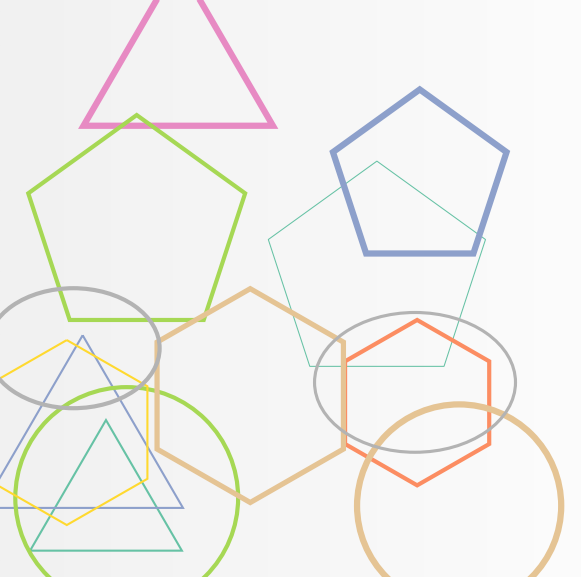[{"shape": "pentagon", "thickness": 0.5, "radius": 0.98, "center": [0.648, 0.524]}, {"shape": "triangle", "thickness": 1, "radius": 0.75, "center": [0.182, 0.121]}, {"shape": "hexagon", "thickness": 2, "radius": 0.72, "center": [0.718, 0.302]}, {"shape": "triangle", "thickness": 1, "radius": 1.0, "center": [0.142, 0.219]}, {"shape": "pentagon", "thickness": 3, "radius": 0.79, "center": [0.722, 0.687]}, {"shape": "triangle", "thickness": 3, "radius": 0.94, "center": [0.307, 0.875]}, {"shape": "pentagon", "thickness": 2, "radius": 0.98, "center": [0.235, 0.604]}, {"shape": "circle", "thickness": 2, "radius": 0.96, "center": [0.218, 0.137]}, {"shape": "hexagon", "thickness": 1, "radius": 0.8, "center": [0.115, 0.25]}, {"shape": "circle", "thickness": 3, "radius": 0.88, "center": [0.79, 0.123]}, {"shape": "hexagon", "thickness": 2.5, "radius": 0.93, "center": [0.431, 0.314]}, {"shape": "oval", "thickness": 1.5, "radius": 0.86, "center": [0.714, 0.337]}, {"shape": "oval", "thickness": 2, "radius": 0.74, "center": [0.126, 0.396]}]